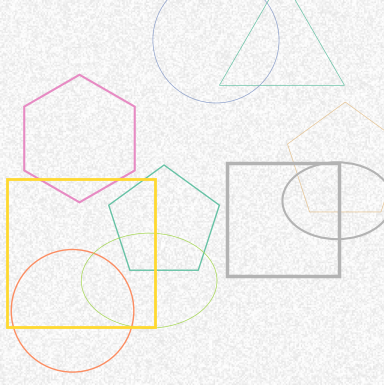[{"shape": "pentagon", "thickness": 1, "radius": 0.76, "center": [0.426, 0.42]}, {"shape": "triangle", "thickness": 0.5, "radius": 0.94, "center": [0.732, 0.872]}, {"shape": "circle", "thickness": 1, "radius": 0.8, "center": [0.188, 0.193]}, {"shape": "circle", "thickness": 0.5, "radius": 0.82, "center": [0.561, 0.896]}, {"shape": "hexagon", "thickness": 1.5, "radius": 0.83, "center": [0.206, 0.64]}, {"shape": "oval", "thickness": 0.5, "radius": 0.88, "center": [0.387, 0.271]}, {"shape": "square", "thickness": 2, "radius": 0.96, "center": [0.211, 0.342]}, {"shape": "pentagon", "thickness": 0.5, "radius": 0.79, "center": [0.897, 0.577]}, {"shape": "oval", "thickness": 1.5, "radius": 0.71, "center": [0.876, 0.479]}, {"shape": "square", "thickness": 2.5, "radius": 0.73, "center": [0.735, 0.43]}]